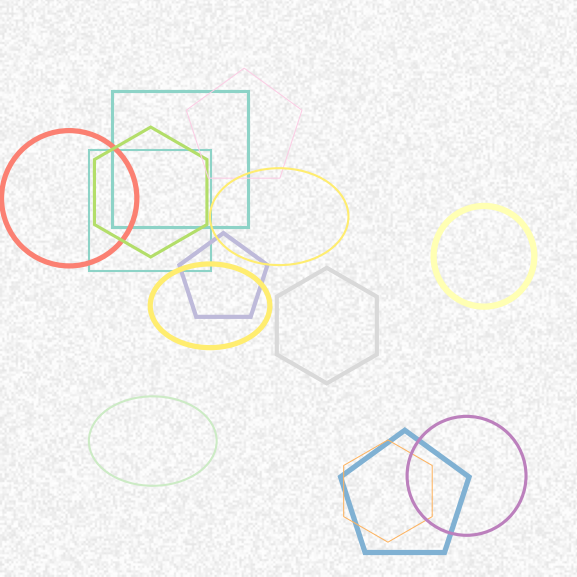[{"shape": "square", "thickness": 1.5, "radius": 0.59, "center": [0.311, 0.723]}, {"shape": "square", "thickness": 1, "radius": 0.53, "center": [0.26, 0.635]}, {"shape": "circle", "thickness": 3, "radius": 0.44, "center": [0.838, 0.555]}, {"shape": "pentagon", "thickness": 2, "radius": 0.4, "center": [0.387, 0.515]}, {"shape": "circle", "thickness": 2.5, "radius": 0.59, "center": [0.12, 0.656]}, {"shape": "pentagon", "thickness": 2.5, "radius": 0.59, "center": [0.701, 0.137]}, {"shape": "hexagon", "thickness": 0.5, "radius": 0.44, "center": [0.672, 0.149]}, {"shape": "hexagon", "thickness": 1.5, "radius": 0.56, "center": [0.261, 0.667]}, {"shape": "pentagon", "thickness": 0.5, "radius": 0.53, "center": [0.423, 0.776]}, {"shape": "hexagon", "thickness": 2, "radius": 0.5, "center": [0.566, 0.435]}, {"shape": "circle", "thickness": 1.5, "radius": 0.51, "center": [0.808, 0.175]}, {"shape": "oval", "thickness": 1, "radius": 0.55, "center": [0.265, 0.235]}, {"shape": "oval", "thickness": 1, "radius": 0.6, "center": [0.484, 0.624]}, {"shape": "oval", "thickness": 2.5, "radius": 0.52, "center": [0.364, 0.47]}]